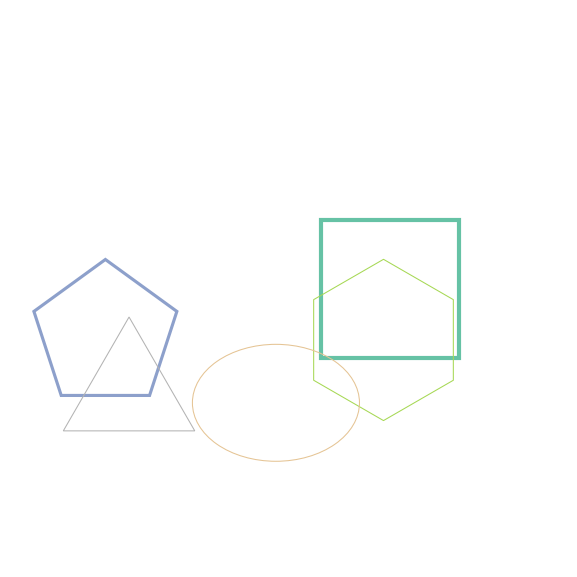[{"shape": "square", "thickness": 2, "radius": 0.6, "center": [0.675, 0.499]}, {"shape": "pentagon", "thickness": 1.5, "radius": 0.65, "center": [0.182, 0.42]}, {"shape": "hexagon", "thickness": 0.5, "radius": 0.7, "center": [0.664, 0.41]}, {"shape": "oval", "thickness": 0.5, "radius": 0.72, "center": [0.478, 0.302]}, {"shape": "triangle", "thickness": 0.5, "radius": 0.66, "center": [0.223, 0.319]}]